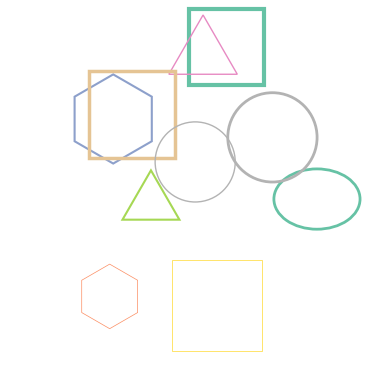[{"shape": "square", "thickness": 3, "radius": 0.49, "center": [0.588, 0.878]}, {"shape": "oval", "thickness": 2, "radius": 0.56, "center": [0.823, 0.483]}, {"shape": "hexagon", "thickness": 0.5, "radius": 0.42, "center": [0.285, 0.23]}, {"shape": "hexagon", "thickness": 1.5, "radius": 0.58, "center": [0.294, 0.691]}, {"shape": "triangle", "thickness": 1, "radius": 0.51, "center": [0.527, 0.858]}, {"shape": "triangle", "thickness": 1.5, "radius": 0.43, "center": [0.392, 0.472]}, {"shape": "square", "thickness": 0.5, "radius": 0.59, "center": [0.564, 0.207]}, {"shape": "square", "thickness": 2.5, "radius": 0.56, "center": [0.343, 0.702]}, {"shape": "circle", "thickness": 2, "radius": 0.58, "center": [0.708, 0.643]}, {"shape": "circle", "thickness": 1, "radius": 0.52, "center": [0.507, 0.579]}]